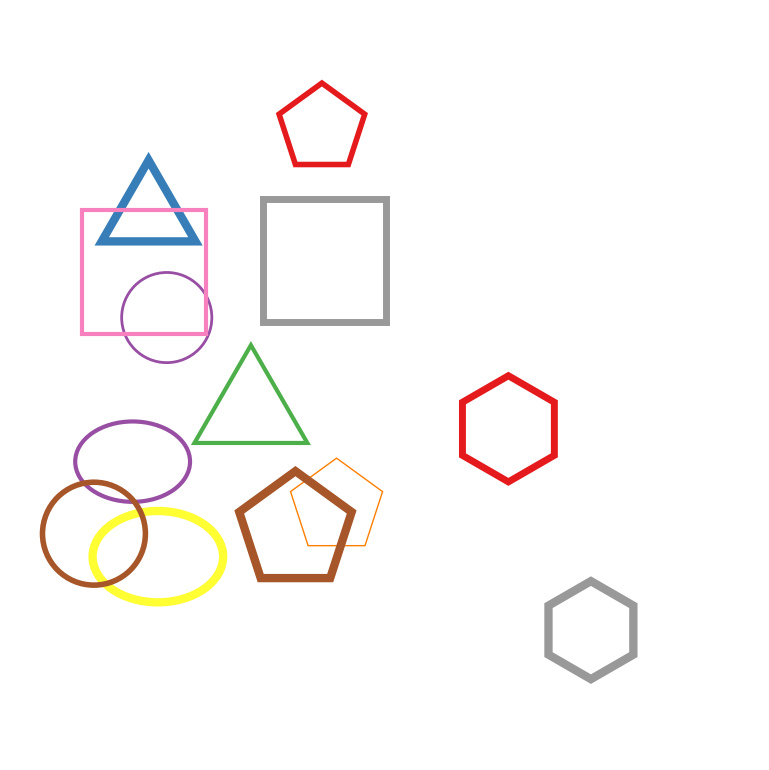[{"shape": "pentagon", "thickness": 2, "radius": 0.29, "center": [0.418, 0.834]}, {"shape": "hexagon", "thickness": 2.5, "radius": 0.34, "center": [0.66, 0.443]}, {"shape": "triangle", "thickness": 3, "radius": 0.35, "center": [0.193, 0.722]}, {"shape": "triangle", "thickness": 1.5, "radius": 0.42, "center": [0.326, 0.467]}, {"shape": "oval", "thickness": 1.5, "radius": 0.37, "center": [0.172, 0.4]}, {"shape": "circle", "thickness": 1, "radius": 0.29, "center": [0.217, 0.588]}, {"shape": "pentagon", "thickness": 0.5, "radius": 0.31, "center": [0.437, 0.342]}, {"shape": "oval", "thickness": 3, "radius": 0.42, "center": [0.205, 0.277]}, {"shape": "pentagon", "thickness": 3, "radius": 0.38, "center": [0.384, 0.311]}, {"shape": "circle", "thickness": 2, "radius": 0.33, "center": [0.122, 0.307]}, {"shape": "square", "thickness": 1.5, "radius": 0.4, "center": [0.187, 0.646]}, {"shape": "hexagon", "thickness": 3, "radius": 0.32, "center": [0.767, 0.182]}, {"shape": "square", "thickness": 2.5, "radius": 0.4, "center": [0.421, 0.661]}]